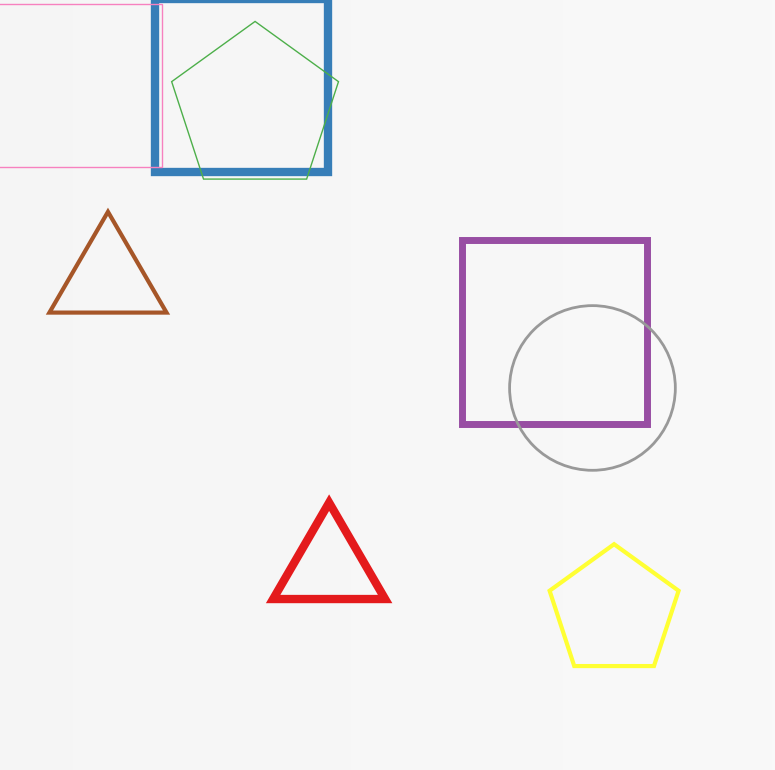[{"shape": "triangle", "thickness": 3, "radius": 0.42, "center": [0.425, 0.264]}, {"shape": "square", "thickness": 3, "radius": 0.56, "center": [0.312, 0.889]}, {"shape": "pentagon", "thickness": 0.5, "radius": 0.57, "center": [0.329, 0.859]}, {"shape": "square", "thickness": 2.5, "radius": 0.6, "center": [0.716, 0.569]}, {"shape": "pentagon", "thickness": 1.5, "radius": 0.44, "center": [0.792, 0.206]}, {"shape": "triangle", "thickness": 1.5, "radius": 0.44, "center": [0.139, 0.638]}, {"shape": "square", "thickness": 0.5, "radius": 0.53, "center": [0.103, 0.889]}, {"shape": "circle", "thickness": 1, "radius": 0.53, "center": [0.764, 0.496]}]